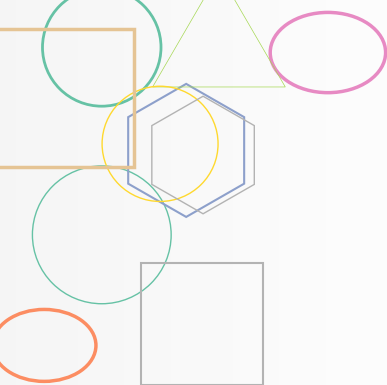[{"shape": "circle", "thickness": 2, "radius": 0.76, "center": [0.263, 0.877]}, {"shape": "circle", "thickness": 1, "radius": 0.9, "center": [0.263, 0.39]}, {"shape": "oval", "thickness": 2.5, "radius": 0.67, "center": [0.114, 0.103]}, {"shape": "hexagon", "thickness": 1.5, "radius": 0.86, "center": [0.48, 0.609]}, {"shape": "oval", "thickness": 2.5, "radius": 0.74, "center": [0.846, 0.864]}, {"shape": "triangle", "thickness": 0.5, "radius": 0.99, "center": [0.565, 0.873]}, {"shape": "circle", "thickness": 1, "radius": 0.75, "center": [0.413, 0.626]}, {"shape": "square", "thickness": 2.5, "radius": 0.9, "center": [0.165, 0.745]}, {"shape": "hexagon", "thickness": 1, "radius": 0.76, "center": [0.524, 0.597]}, {"shape": "square", "thickness": 1.5, "radius": 0.79, "center": [0.521, 0.158]}]